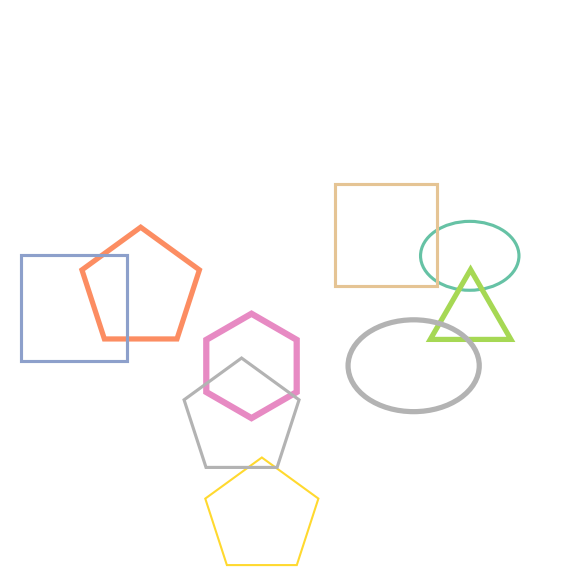[{"shape": "oval", "thickness": 1.5, "radius": 0.43, "center": [0.813, 0.556]}, {"shape": "pentagon", "thickness": 2.5, "radius": 0.53, "center": [0.244, 0.499]}, {"shape": "square", "thickness": 1.5, "radius": 0.46, "center": [0.128, 0.465]}, {"shape": "hexagon", "thickness": 3, "radius": 0.45, "center": [0.435, 0.365]}, {"shape": "triangle", "thickness": 2.5, "radius": 0.4, "center": [0.815, 0.452]}, {"shape": "pentagon", "thickness": 1, "radius": 0.51, "center": [0.453, 0.104]}, {"shape": "square", "thickness": 1.5, "radius": 0.44, "center": [0.669, 0.593]}, {"shape": "pentagon", "thickness": 1.5, "radius": 0.52, "center": [0.418, 0.274]}, {"shape": "oval", "thickness": 2.5, "radius": 0.57, "center": [0.716, 0.366]}]